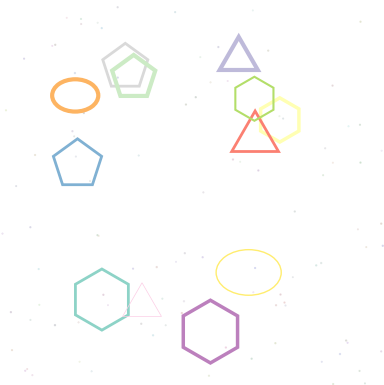[{"shape": "hexagon", "thickness": 2, "radius": 0.4, "center": [0.265, 0.222]}, {"shape": "hexagon", "thickness": 2.5, "radius": 0.29, "center": [0.727, 0.688]}, {"shape": "triangle", "thickness": 3, "radius": 0.29, "center": [0.62, 0.847]}, {"shape": "triangle", "thickness": 2, "radius": 0.35, "center": [0.663, 0.642]}, {"shape": "pentagon", "thickness": 2, "radius": 0.33, "center": [0.201, 0.574]}, {"shape": "oval", "thickness": 3, "radius": 0.3, "center": [0.195, 0.752]}, {"shape": "hexagon", "thickness": 1.5, "radius": 0.29, "center": [0.661, 0.743]}, {"shape": "triangle", "thickness": 0.5, "radius": 0.29, "center": [0.369, 0.207]}, {"shape": "pentagon", "thickness": 2, "radius": 0.31, "center": [0.325, 0.826]}, {"shape": "hexagon", "thickness": 2.5, "radius": 0.41, "center": [0.547, 0.139]}, {"shape": "pentagon", "thickness": 3, "radius": 0.29, "center": [0.347, 0.798]}, {"shape": "oval", "thickness": 1, "radius": 0.42, "center": [0.646, 0.292]}]